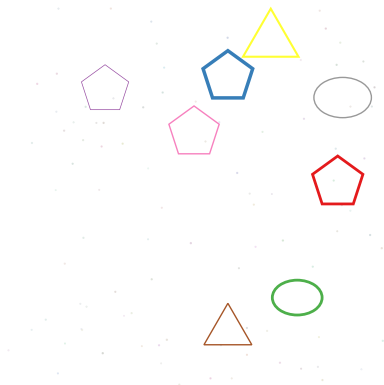[{"shape": "pentagon", "thickness": 2, "radius": 0.34, "center": [0.877, 0.526]}, {"shape": "pentagon", "thickness": 2.5, "radius": 0.34, "center": [0.592, 0.801]}, {"shape": "oval", "thickness": 2, "radius": 0.32, "center": [0.772, 0.227]}, {"shape": "pentagon", "thickness": 0.5, "radius": 0.32, "center": [0.273, 0.767]}, {"shape": "triangle", "thickness": 1.5, "radius": 0.42, "center": [0.703, 0.894]}, {"shape": "triangle", "thickness": 1, "radius": 0.36, "center": [0.592, 0.14]}, {"shape": "pentagon", "thickness": 1, "radius": 0.34, "center": [0.504, 0.656]}, {"shape": "oval", "thickness": 1, "radius": 0.37, "center": [0.89, 0.747]}]